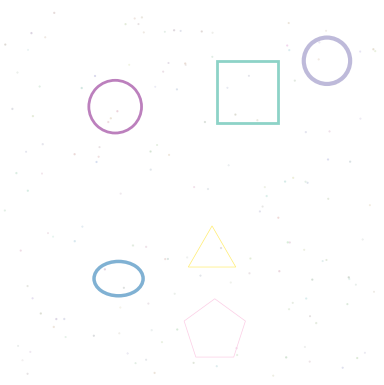[{"shape": "square", "thickness": 2, "radius": 0.4, "center": [0.642, 0.761]}, {"shape": "circle", "thickness": 3, "radius": 0.3, "center": [0.849, 0.842]}, {"shape": "oval", "thickness": 2.5, "radius": 0.32, "center": [0.308, 0.276]}, {"shape": "pentagon", "thickness": 0.5, "radius": 0.42, "center": [0.558, 0.14]}, {"shape": "circle", "thickness": 2, "radius": 0.34, "center": [0.299, 0.723]}, {"shape": "triangle", "thickness": 0.5, "radius": 0.36, "center": [0.551, 0.342]}]